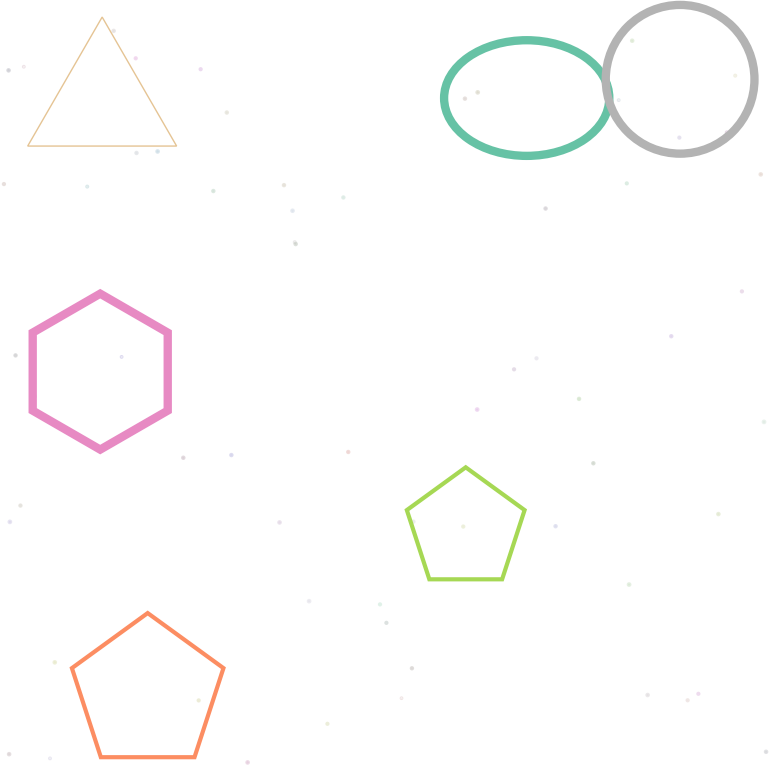[{"shape": "oval", "thickness": 3, "radius": 0.54, "center": [0.684, 0.873]}, {"shape": "pentagon", "thickness": 1.5, "radius": 0.52, "center": [0.192, 0.1]}, {"shape": "hexagon", "thickness": 3, "radius": 0.51, "center": [0.13, 0.517]}, {"shape": "pentagon", "thickness": 1.5, "radius": 0.4, "center": [0.605, 0.313]}, {"shape": "triangle", "thickness": 0.5, "radius": 0.56, "center": [0.133, 0.866]}, {"shape": "circle", "thickness": 3, "radius": 0.48, "center": [0.883, 0.897]}]